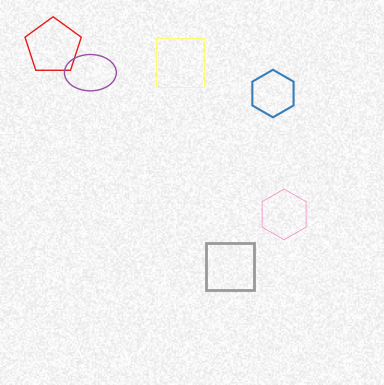[{"shape": "pentagon", "thickness": 1, "radius": 0.38, "center": [0.138, 0.88]}, {"shape": "hexagon", "thickness": 1.5, "radius": 0.31, "center": [0.709, 0.757]}, {"shape": "oval", "thickness": 1, "radius": 0.34, "center": [0.235, 0.811]}, {"shape": "square", "thickness": 0.5, "radius": 0.32, "center": [0.468, 0.838]}, {"shape": "hexagon", "thickness": 0.5, "radius": 0.33, "center": [0.738, 0.443]}, {"shape": "square", "thickness": 2, "radius": 0.31, "center": [0.597, 0.308]}]